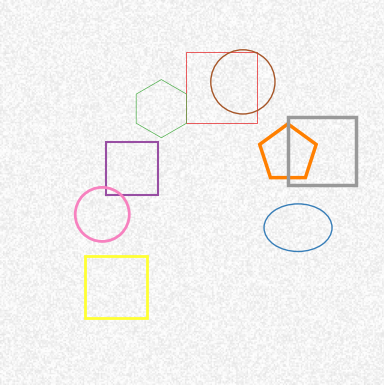[{"shape": "square", "thickness": 0.5, "radius": 0.46, "center": [0.576, 0.774]}, {"shape": "oval", "thickness": 1, "radius": 0.44, "center": [0.774, 0.409]}, {"shape": "hexagon", "thickness": 0.5, "radius": 0.38, "center": [0.419, 0.718]}, {"shape": "square", "thickness": 1.5, "radius": 0.34, "center": [0.342, 0.562]}, {"shape": "pentagon", "thickness": 2.5, "radius": 0.39, "center": [0.748, 0.601]}, {"shape": "square", "thickness": 2, "radius": 0.4, "center": [0.3, 0.254]}, {"shape": "circle", "thickness": 1, "radius": 0.42, "center": [0.631, 0.787]}, {"shape": "circle", "thickness": 2, "radius": 0.35, "center": [0.266, 0.443]}, {"shape": "square", "thickness": 2.5, "radius": 0.44, "center": [0.836, 0.608]}]